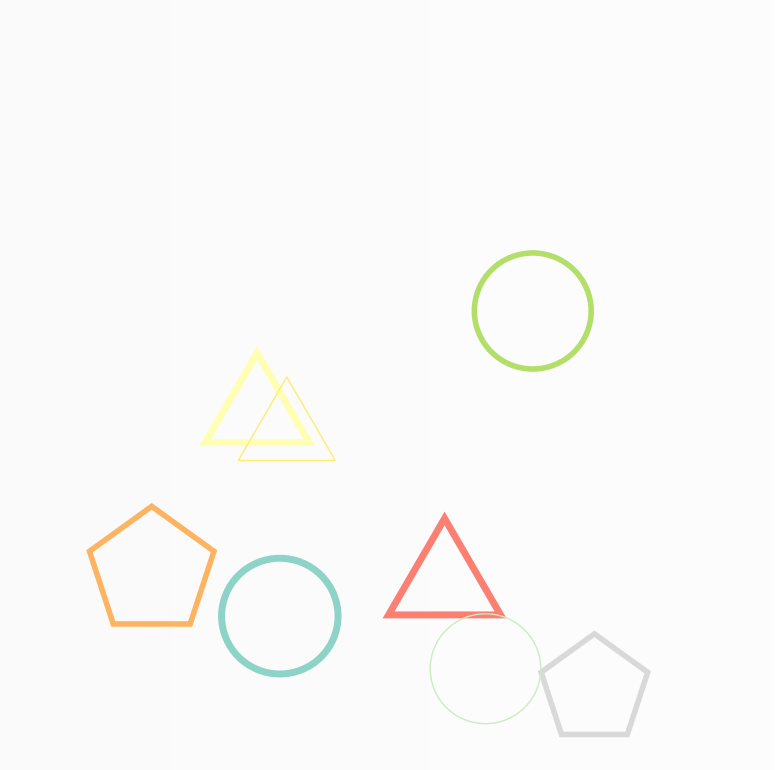[{"shape": "circle", "thickness": 2.5, "radius": 0.38, "center": [0.361, 0.2]}, {"shape": "triangle", "thickness": 2.5, "radius": 0.39, "center": [0.332, 0.464]}, {"shape": "triangle", "thickness": 2.5, "radius": 0.42, "center": [0.574, 0.243]}, {"shape": "pentagon", "thickness": 2, "radius": 0.42, "center": [0.196, 0.258]}, {"shape": "circle", "thickness": 2, "radius": 0.38, "center": [0.687, 0.596]}, {"shape": "pentagon", "thickness": 2, "radius": 0.36, "center": [0.767, 0.105]}, {"shape": "circle", "thickness": 0.5, "radius": 0.36, "center": [0.626, 0.131]}, {"shape": "triangle", "thickness": 0.5, "radius": 0.36, "center": [0.37, 0.438]}]